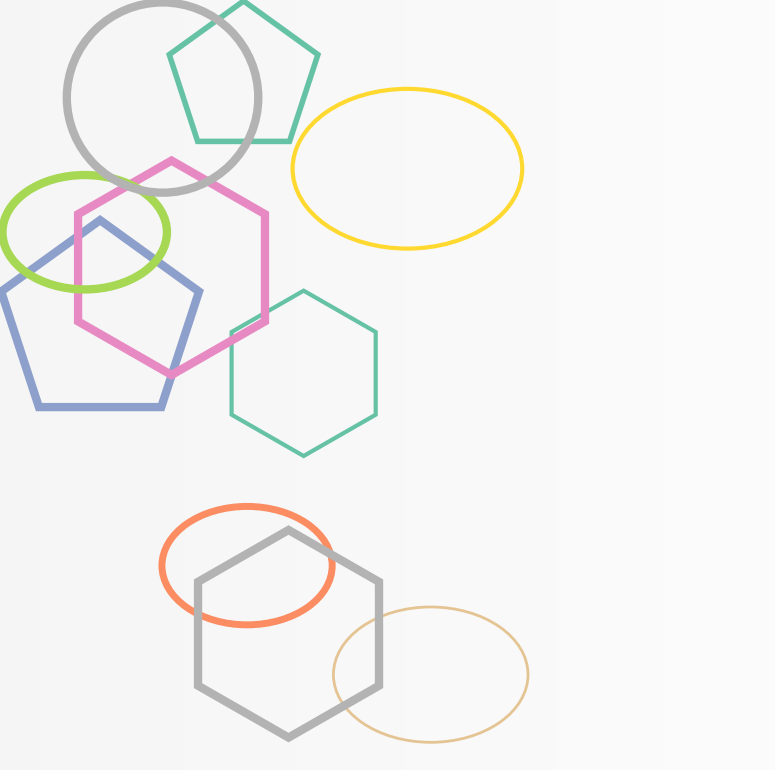[{"shape": "hexagon", "thickness": 1.5, "radius": 0.54, "center": [0.392, 0.515]}, {"shape": "pentagon", "thickness": 2, "radius": 0.5, "center": [0.314, 0.898]}, {"shape": "oval", "thickness": 2.5, "radius": 0.55, "center": [0.319, 0.265]}, {"shape": "pentagon", "thickness": 3, "radius": 0.67, "center": [0.129, 0.58]}, {"shape": "hexagon", "thickness": 3, "radius": 0.7, "center": [0.221, 0.652]}, {"shape": "oval", "thickness": 3, "radius": 0.53, "center": [0.109, 0.698]}, {"shape": "oval", "thickness": 1.5, "radius": 0.74, "center": [0.526, 0.781]}, {"shape": "oval", "thickness": 1, "radius": 0.63, "center": [0.556, 0.124]}, {"shape": "hexagon", "thickness": 3, "radius": 0.67, "center": [0.372, 0.177]}, {"shape": "circle", "thickness": 3, "radius": 0.62, "center": [0.21, 0.873]}]